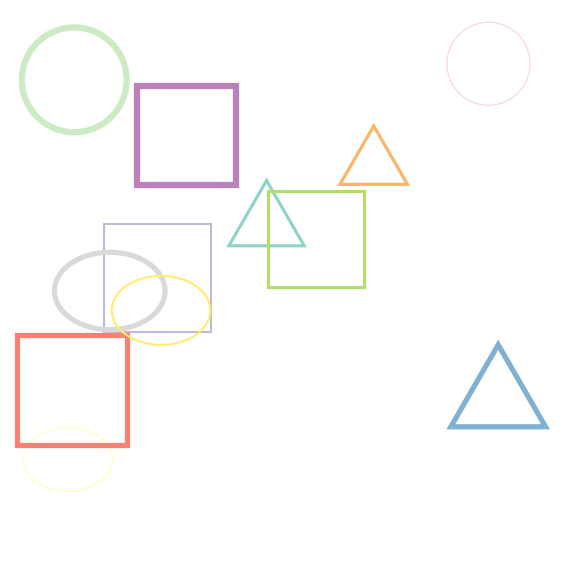[{"shape": "triangle", "thickness": 1.5, "radius": 0.38, "center": [0.462, 0.611]}, {"shape": "oval", "thickness": 0.5, "radius": 0.39, "center": [0.118, 0.204]}, {"shape": "square", "thickness": 1, "radius": 0.46, "center": [0.273, 0.518]}, {"shape": "square", "thickness": 2.5, "radius": 0.48, "center": [0.125, 0.324]}, {"shape": "triangle", "thickness": 2.5, "radius": 0.47, "center": [0.863, 0.307]}, {"shape": "triangle", "thickness": 1.5, "radius": 0.34, "center": [0.647, 0.714]}, {"shape": "square", "thickness": 1.5, "radius": 0.42, "center": [0.547, 0.585]}, {"shape": "circle", "thickness": 0.5, "radius": 0.36, "center": [0.846, 0.889]}, {"shape": "oval", "thickness": 2.5, "radius": 0.48, "center": [0.19, 0.495]}, {"shape": "square", "thickness": 3, "radius": 0.43, "center": [0.323, 0.765]}, {"shape": "circle", "thickness": 3, "radius": 0.45, "center": [0.128, 0.861]}, {"shape": "oval", "thickness": 1, "radius": 0.43, "center": [0.279, 0.462]}]